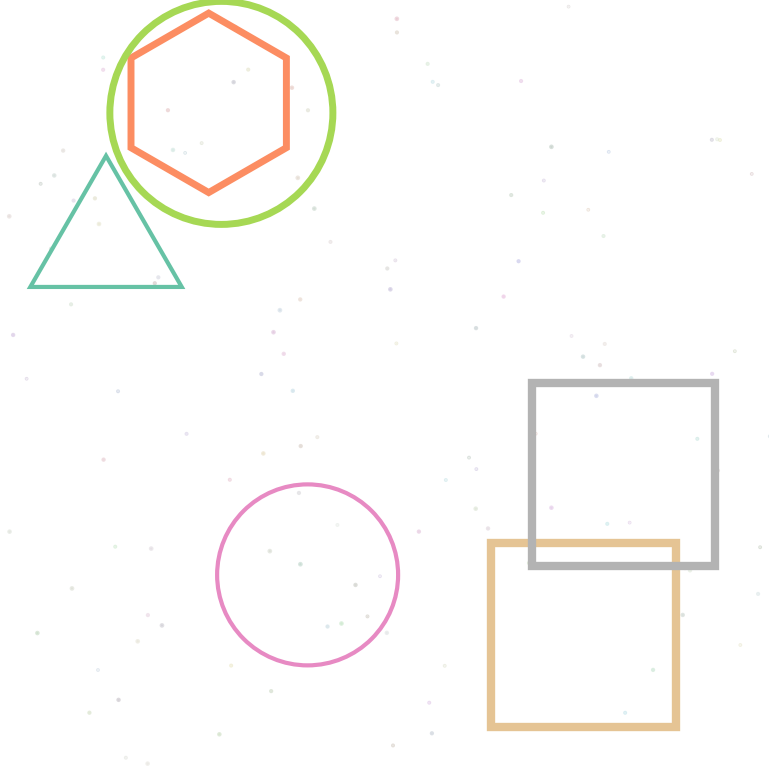[{"shape": "triangle", "thickness": 1.5, "radius": 0.57, "center": [0.138, 0.684]}, {"shape": "hexagon", "thickness": 2.5, "radius": 0.58, "center": [0.271, 0.866]}, {"shape": "circle", "thickness": 1.5, "radius": 0.59, "center": [0.4, 0.253]}, {"shape": "circle", "thickness": 2.5, "radius": 0.72, "center": [0.287, 0.853]}, {"shape": "square", "thickness": 3, "radius": 0.6, "center": [0.758, 0.175]}, {"shape": "square", "thickness": 3, "radius": 0.59, "center": [0.809, 0.383]}]